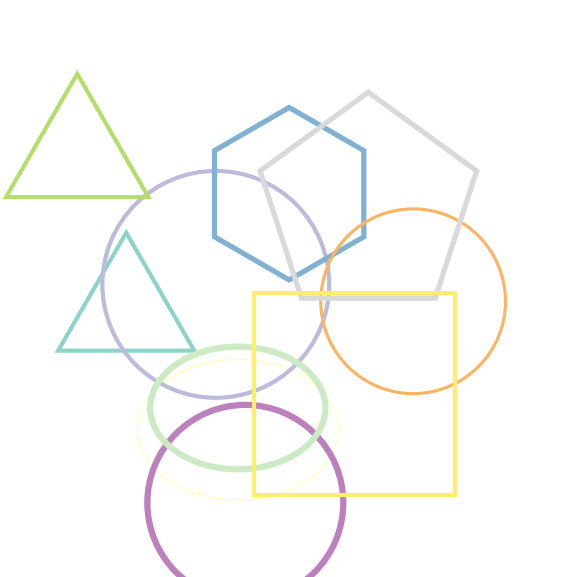[{"shape": "triangle", "thickness": 2, "radius": 0.68, "center": [0.219, 0.46]}, {"shape": "oval", "thickness": 0.5, "radius": 0.87, "center": [0.412, 0.255]}, {"shape": "circle", "thickness": 2, "radius": 0.98, "center": [0.374, 0.507]}, {"shape": "hexagon", "thickness": 2.5, "radius": 0.75, "center": [0.501, 0.664]}, {"shape": "circle", "thickness": 1.5, "radius": 0.8, "center": [0.715, 0.477]}, {"shape": "triangle", "thickness": 2, "radius": 0.71, "center": [0.134, 0.729]}, {"shape": "pentagon", "thickness": 2.5, "radius": 0.99, "center": [0.638, 0.642]}, {"shape": "circle", "thickness": 3, "radius": 0.85, "center": [0.425, 0.128]}, {"shape": "oval", "thickness": 3, "radius": 0.76, "center": [0.412, 0.293]}, {"shape": "square", "thickness": 2, "radius": 0.87, "center": [0.614, 0.317]}]